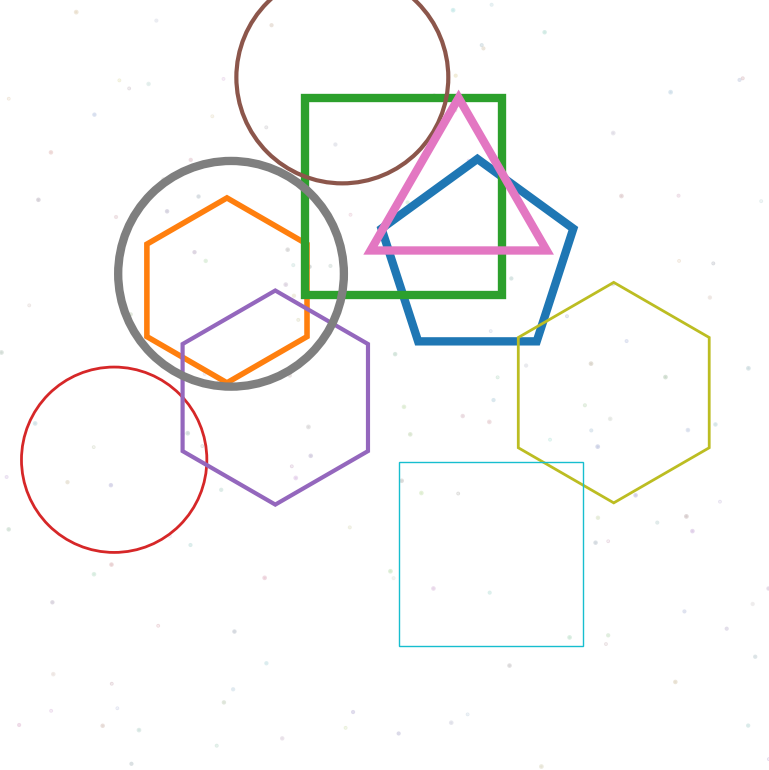[{"shape": "pentagon", "thickness": 3, "radius": 0.65, "center": [0.62, 0.663]}, {"shape": "hexagon", "thickness": 2, "radius": 0.6, "center": [0.295, 0.623]}, {"shape": "square", "thickness": 3, "radius": 0.64, "center": [0.524, 0.745]}, {"shape": "circle", "thickness": 1, "radius": 0.6, "center": [0.148, 0.403]}, {"shape": "hexagon", "thickness": 1.5, "radius": 0.7, "center": [0.358, 0.484]}, {"shape": "circle", "thickness": 1.5, "radius": 0.69, "center": [0.445, 0.899]}, {"shape": "triangle", "thickness": 3, "radius": 0.66, "center": [0.596, 0.741]}, {"shape": "circle", "thickness": 3, "radius": 0.73, "center": [0.3, 0.644]}, {"shape": "hexagon", "thickness": 1, "radius": 0.72, "center": [0.797, 0.49]}, {"shape": "square", "thickness": 0.5, "radius": 0.6, "center": [0.638, 0.28]}]